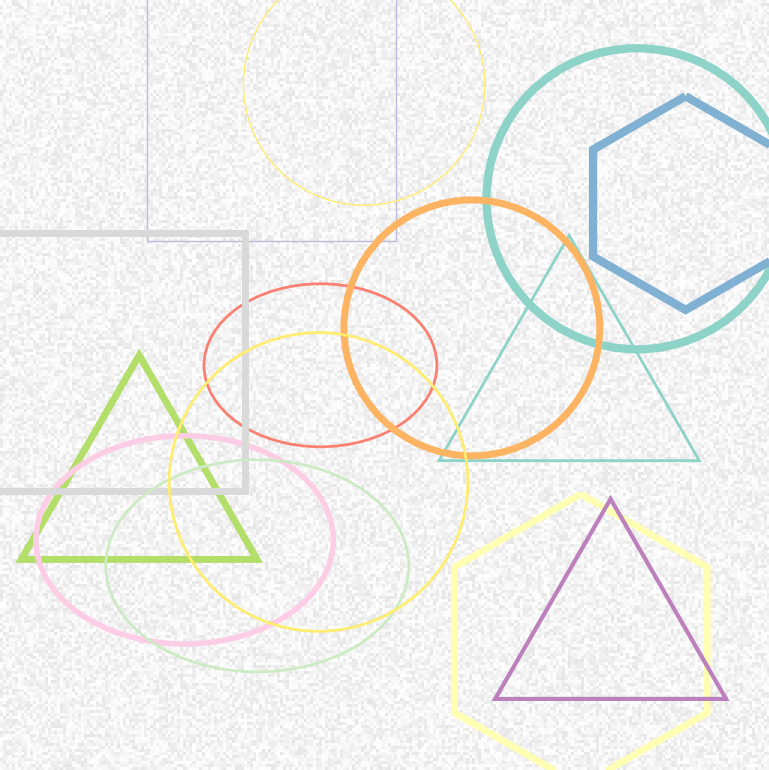[{"shape": "circle", "thickness": 3, "radius": 0.98, "center": [0.827, 0.742]}, {"shape": "triangle", "thickness": 1, "radius": 0.98, "center": [0.739, 0.499]}, {"shape": "hexagon", "thickness": 2.5, "radius": 0.95, "center": [0.754, 0.169]}, {"shape": "square", "thickness": 0.5, "radius": 0.81, "center": [0.352, 0.848]}, {"shape": "oval", "thickness": 1, "radius": 0.76, "center": [0.416, 0.526]}, {"shape": "hexagon", "thickness": 3, "radius": 0.69, "center": [0.89, 0.736]}, {"shape": "circle", "thickness": 2.5, "radius": 0.83, "center": [0.613, 0.574]}, {"shape": "triangle", "thickness": 2.5, "radius": 0.88, "center": [0.181, 0.362]}, {"shape": "oval", "thickness": 2, "radius": 0.97, "center": [0.24, 0.299]}, {"shape": "square", "thickness": 2.5, "radius": 0.84, "center": [0.151, 0.53]}, {"shape": "triangle", "thickness": 1.5, "radius": 0.87, "center": [0.793, 0.179]}, {"shape": "oval", "thickness": 1, "radius": 0.98, "center": [0.334, 0.265]}, {"shape": "circle", "thickness": 1, "radius": 0.97, "center": [0.414, 0.374]}, {"shape": "circle", "thickness": 0.5, "radius": 0.78, "center": [0.473, 0.89]}]